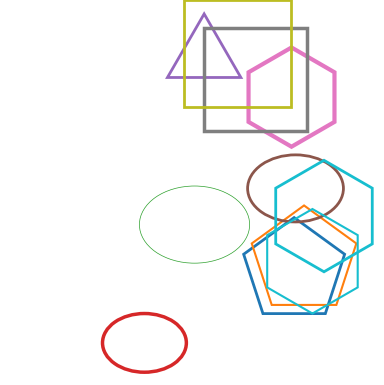[{"shape": "pentagon", "thickness": 2, "radius": 0.69, "center": [0.764, 0.297]}, {"shape": "pentagon", "thickness": 1.5, "radius": 0.71, "center": [0.79, 0.323]}, {"shape": "oval", "thickness": 0.5, "radius": 0.72, "center": [0.505, 0.417]}, {"shape": "oval", "thickness": 2.5, "radius": 0.54, "center": [0.375, 0.109]}, {"shape": "triangle", "thickness": 2, "radius": 0.55, "center": [0.53, 0.854]}, {"shape": "oval", "thickness": 2, "radius": 0.62, "center": [0.768, 0.511]}, {"shape": "hexagon", "thickness": 3, "radius": 0.64, "center": [0.757, 0.748]}, {"shape": "square", "thickness": 2.5, "radius": 0.67, "center": [0.663, 0.792]}, {"shape": "square", "thickness": 2, "radius": 0.69, "center": [0.618, 0.861]}, {"shape": "hexagon", "thickness": 1.5, "radius": 0.68, "center": [0.812, 0.321]}, {"shape": "hexagon", "thickness": 2, "radius": 0.72, "center": [0.842, 0.439]}]